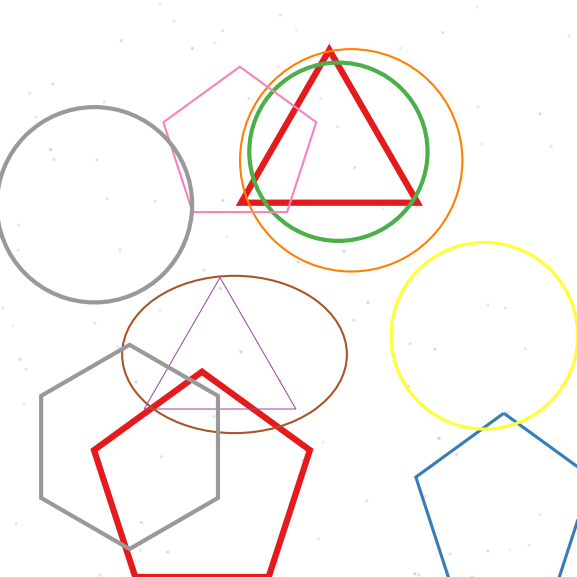[{"shape": "triangle", "thickness": 3, "radius": 0.88, "center": [0.57, 0.736]}, {"shape": "pentagon", "thickness": 3, "radius": 0.98, "center": [0.35, 0.159]}, {"shape": "pentagon", "thickness": 1.5, "radius": 0.8, "center": [0.872, 0.123]}, {"shape": "circle", "thickness": 2, "radius": 0.77, "center": [0.586, 0.736]}, {"shape": "triangle", "thickness": 0.5, "radius": 0.76, "center": [0.381, 0.367]}, {"shape": "circle", "thickness": 1, "radius": 0.96, "center": [0.608, 0.722]}, {"shape": "circle", "thickness": 1.5, "radius": 0.81, "center": [0.839, 0.418]}, {"shape": "oval", "thickness": 1, "radius": 0.97, "center": [0.406, 0.385]}, {"shape": "pentagon", "thickness": 1, "radius": 0.7, "center": [0.415, 0.744]}, {"shape": "hexagon", "thickness": 2, "radius": 0.88, "center": [0.224, 0.225]}, {"shape": "circle", "thickness": 2, "radius": 0.85, "center": [0.164, 0.645]}]